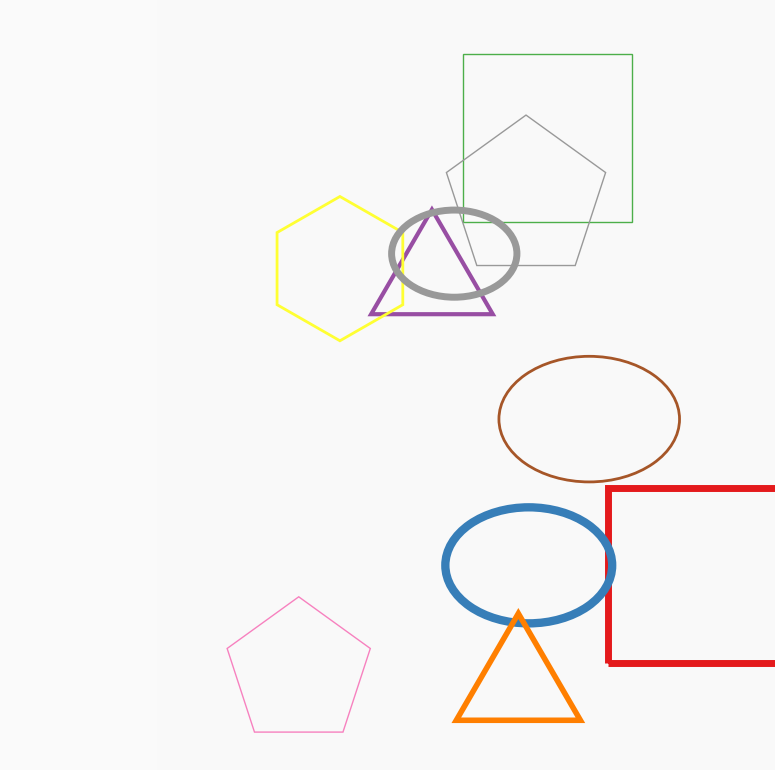[{"shape": "square", "thickness": 2.5, "radius": 0.57, "center": [0.898, 0.253]}, {"shape": "oval", "thickness": 3, "radius": 0.54, "center": [0.682, 0.266]}, {"shape": "square", "thickness": 0.5, "radius": 0.55, "center": [0.706, 0.82]}, {"shape": "triangle", "thickness": 1.5, "radius": 0.45, "center": [0.557, 0.637]}, {"shape": "triangle", "thickness": 2, "radius": 0.46, "center": [0.669, 0.111]}, {"shape": "hexagon", "thickness": 1, "radius": 0.47, "center": [0.439, 0.651]}, {"shape": "oval", "thickness": 1, "radius": 0.58, "center": [0.76, 0.456]}, {"shape": "pentagon", "thickness": 0.5, "radius": 0.49, "center": [0.385, 0.128]}, {"shape": "pentagon", "thickness": 0.5, "radius": 0.54, "center": [0.679, 0.743]}, {"shape": "oval", "thickness": 2.5, "radius": 0.4, "center": [0.586, 0.671]}]